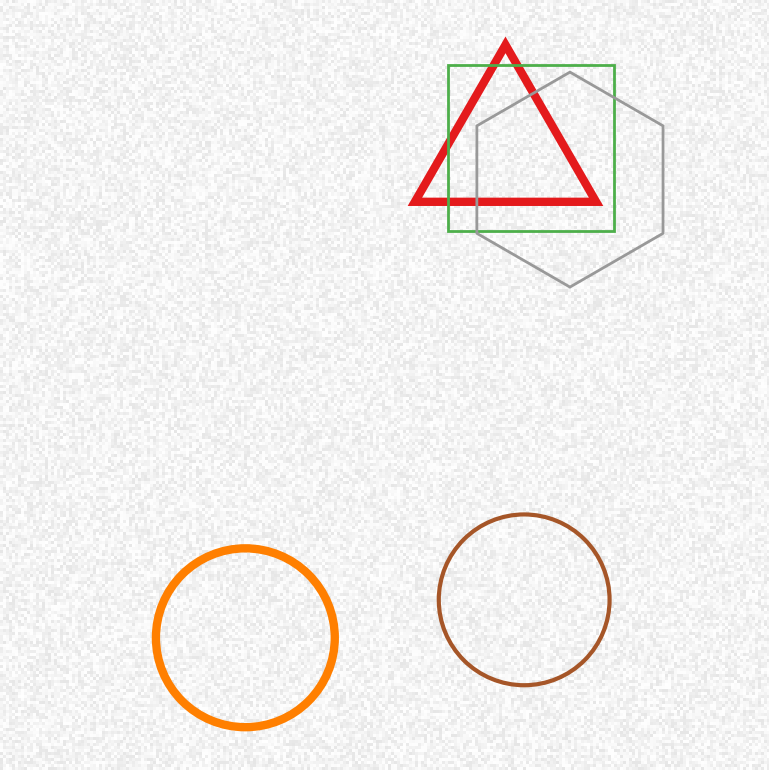[{"shape": "triangle", "thickness": 3, "radius": 0.68, "center": [0.656, 0.806]}, {"shape": "square", "thickness": 1, "radius": 0.54, "center": [0.69, 0.808]}, {"shape": "circle", "thickness": 3, "radius": 0.58, "center": [0.319, 0.172]}, {"shape": "circle", "thickness": 1.5, "radius": 0.55, "center": [0.681, 0.221]}, {"shape": "hexagon", "thickness": 1, "radius": 0.7, "center": [0.74, 0.767]}]